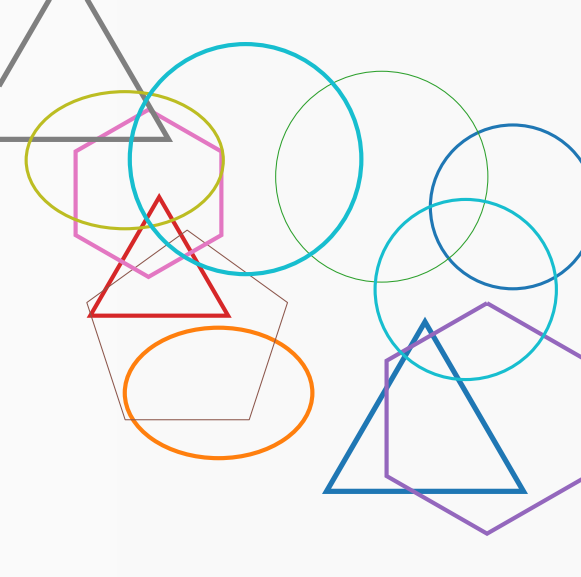[{"shape": "triangle", "thickness": 2.5, "radius": 0.98, "center": [0.731, 0.246]}, {"shape": "circle", "thickness": 1.5, "radius": 0.71, "center": [0.882, 0.641]}, {"shape": "oval", "thickness": 2, "radius": 0.81, "center": [0.376, 0.319]}, {"shape": "circle", "thickness": 0.5, "radius": 0.91, "center": [0.657, 0.693]}, {"shape": "triangle", "thickness": 2, "radius": 0.68, "center": [0.274, 0.521]}, {"shape": "hexagon", "thickness": 2, "radius": 1.0, "center": [0.838, 0.275]}, {"shape": "pentagon", "thickness": 0.5, "radius": 0.91, "center": [0.322, 0.419]}, {"shape": "hexagon", "thickness": 2, "radius": 0.72, "center": [0.255, 0.664]}, {"shape": "triangle", "thickness": 2.5, "radius": 1.0, "center": [0.117, 0.857]}, {"shape": "oval", "thickness": 1.5, "radius": 0.85, "center": [0.215, 0.722]}, {"shape": "circle", "thickness": 1.5, "radius": 0.78, "center": [0.801, 0.498]}, {"shape": "circle", "thickness": 2, "radius": 1.0, "center": [0.423, 0.724]}]